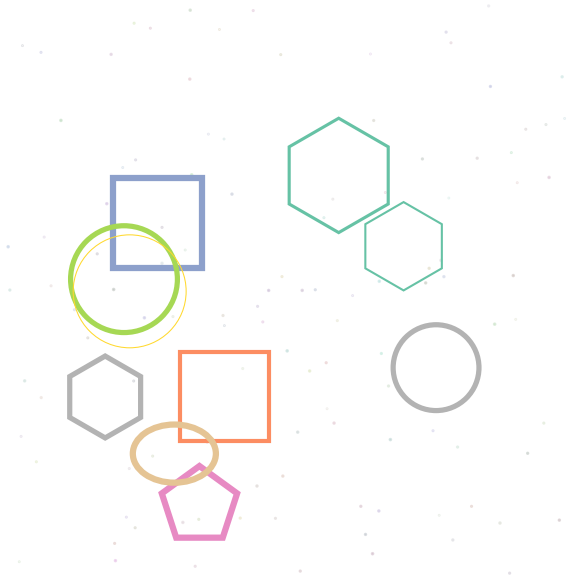[{"shape": "hexagon", "thickness": 1.5, "radius": 0.5, "center": [0.586, 0.695]}, {"shape": "hexagon", "thickness": 1, "radius": 0.38, "center": [0.699, 0.573]}, {"shape": "square", "thickness": 2, "radius": 0.39, "center": [0.389, 0.312]}, {"shape": "square", "thickness": 3, "radius": 0.39, "center": [0.272, 0.613]}, {"shape": "pentagon", "thickness": 3, "radius": 0.34, "center": [0.345, 0.124]}, {"shape": "circle", "thickness": 2.5, "radius": 0.46, "center": [0.215, 0.516]}, {"shape": "circle", "thickness": 0.5, "radius": 0.49, "center": [0.225, 0.495]}, {"shape": "oval", "thickness": 3, "radius": 0.36, "center": [0.302, 0.214]}, {"shape": "hexagon", "thickness": 2.5, "radius": 0.35, "center": [0.182, 0.312]}, {"shape": "circle", "thickness": 2.5, "radius": 0.37, "center": [0.755, 0.362]}]